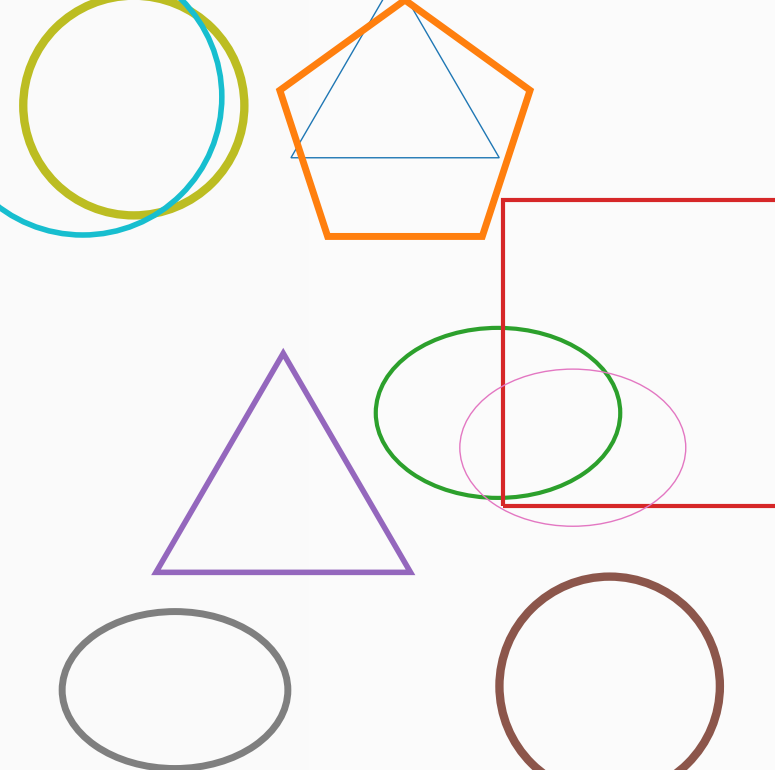[{"shape": "triangle", "thickness": 0.5, "radius": 0.78, "center": [0.51, 0.873]}, {"shape": "pentagon", "thickness": 2.5, "radius": 0.85, "center": [0.523, 0.83]}, {"shape": "oval", "thickness": 1.5, "radius": 0.79, "center": [0.643, 0.464]}, {"shape": "square", "thickness": 1.5, "radius": 0.99, "center": [0.847, 0.542]}, {"shape": "triangle", "thickness": 2, "radius": 0.95, "center": [0.365, 0.351]}, {"shape": "circle", "thickness": 3, "radius": 0.71, "center": [0.787, 0.109]}, {"shape": "oval", "thickness": 0.5, "radius": 0.73, "center": [0.739, 0.419]}, {"shape": "oval", "thickness": 2.5, "radius": 0.73, "center": [0.226, 0.104]}, {"shape": "circle", "thickness": 3, "radius": 0.71, "center": [0.173, 0.863]}, {"shape": "circle", "thickness": 2, "radius": 0.9, "center": [0.107, 0.874]}]